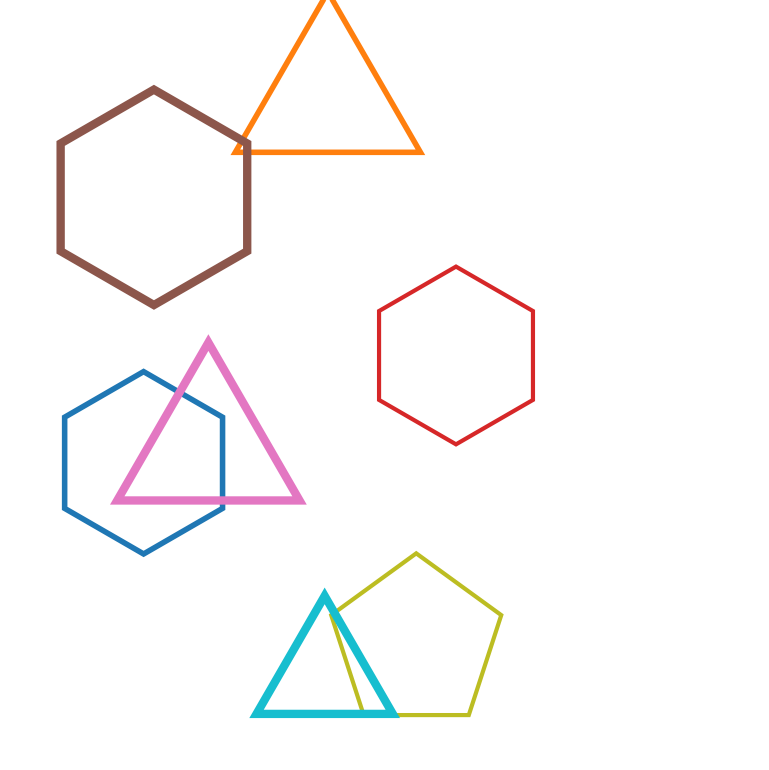[{"shape": "hexagon", "thickness": 2, "radius": 0.59, "center": [0.186, 0.399]}, {"shape": "triangle", "thickness": 2, "radius": 0.69, "center": [0.426, 0.872]}, {"shape": "hexagon", "thickness": 1.5, "radius": 0.58, "center": [0.592, 0.538]}, {"shape": "hexagon", "thickness": 3, "radius": 0.7, "center": [0.2, 0.744]}, {"shape": "triangle", "thickness": 3, "radius": 0.68, "center": [0.271, 0.418]}, {"shape": "pentagon", "thickness": 1.5, "radius": 0.58, "center": [0.541, 0.165]}, {"shape": "triangle", "thickness": 3, "radius": 0.51, "center": [0.422, 0.124]}]